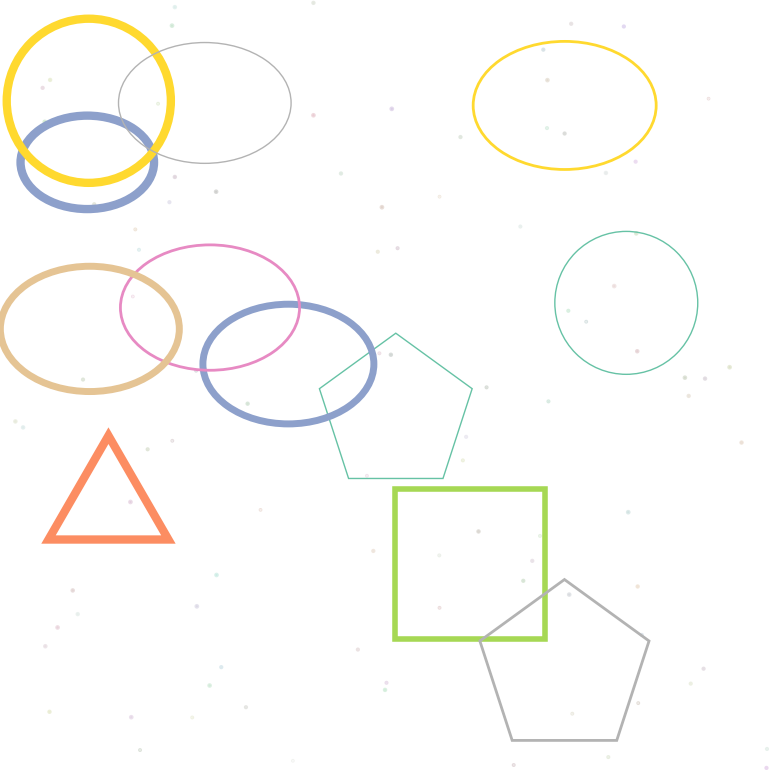[{"shape": "circle", "thickness": 0.5, "radius": 0.46, "center": [0.813, 0.607]}, {"shape": "pentagon", "thickness": 0.5, "radius": 0.52, "center": [0.514, 0.463]}, {"shape": "triangle", "thickness": 3, "radius": 0.45, "center": [0.141, 0.344]}, {"shape": "oval", "thickness": 3, "radius": 0.43, "center": [0.113, 0.789]}, {"shape": "oval", "thickness": 2.5, "radius": 0.56, "center": [0.375, 0.527]}, {"shape": "oval", "thickness": 1, "radius": 0.58, "center": [0.273, 0.601]}, {"shape": "square", "thickness": 2, "radius": 0.49, "center": [0.61, 0.268]}, {"shape": "oval", "thickness": 1, "radius": 0.59, "center": [0.733, 0.863]}, {"shape": "circle", "thickness": 3, "radius": 0.53, "center": [0.115, 0.869]}, {"shape": "oval", "thickness": 2.5, "radius": 0.58, "center": [0.117, 0.573]}, {"shape": "pentagon", "thickness": 1, "radius": 0.58, "center": [0.733, 0.132]}, {"shape": "oval", "thickness": 0.5, "radius": 0.56, "center": [0.266, 0.866]}]